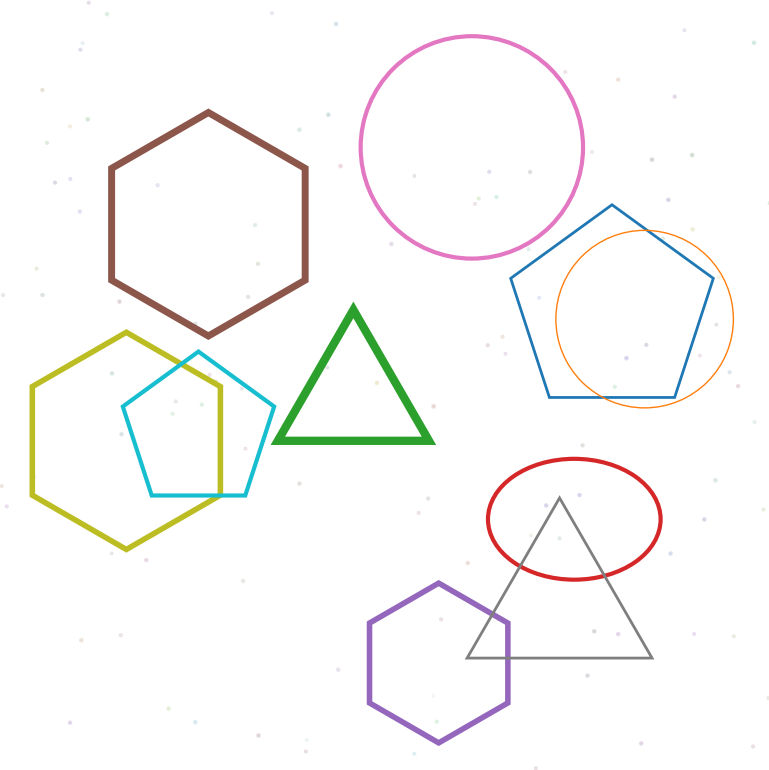[{"shape": "pentagon", "thickness": 1, "radius": 0.69, "center": [0.795, 0.596]}, {"shape": "circle", "thickness": 0.5, "radius": 0.58, "center": [0.837, 0.586]}, {"shape": "triangle", "thickness": 3, "radius": 0.57, "center": [0.459, 0.484]}, {"shape": "oval", "thickness": 1.5, "radius": 0.56, "center": [0.746, 0.326]}, {"shape": "hexagon", "thickness": 2, "radius": 0.52, "center": [0.57, 0.139]}, {"shape": "hexagon", "thickness": 2.5, "radius": 0.73, "center": [0.271, 0.709]}, {"shape": "circle", "thickness": 1.5, "radius": 0.72, "center": [0.613, 0.809]}, {"shape": "triangle", "thickness": 1, "radius": 0.69, "center": [0.727, 0.215]}, {"shape": "hexagon", "thickness": 2, "radius": 0.71, "center": [0.164, 0.427]}, {"shape": "pentagon", "thickness": 1.5, "radius": 0.52, "center": [0.258, 0.44]}]